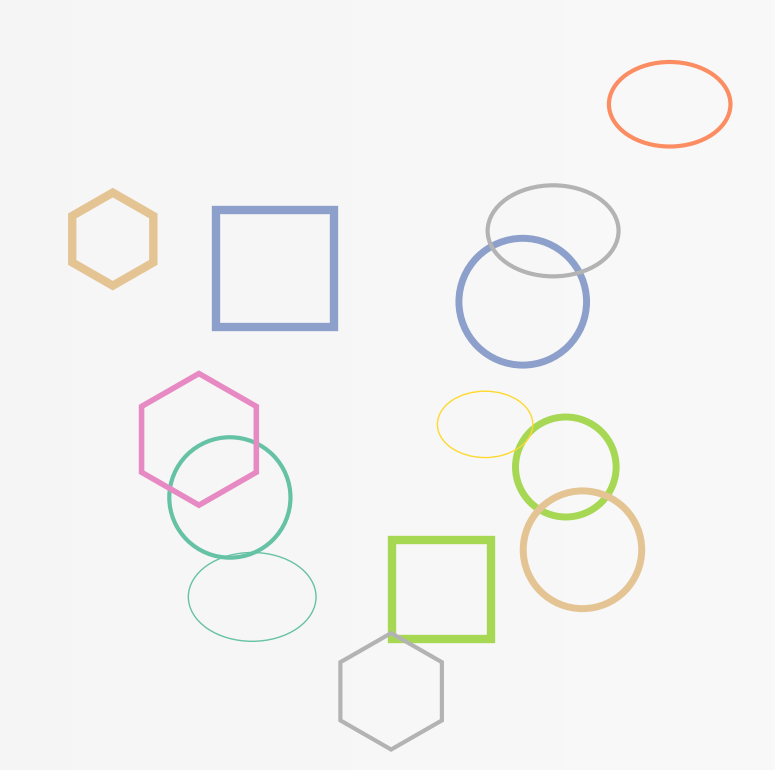[{"shape": "oval", "thickness": 0.5, "radius": 0.41, "center": [0.325, 0.225]}, {"shape": "circle", "thickness": 1.5, "radius": 0.39, "center": [0.297, 0.354]}, {"shape": "oval", "thickness": 1.5, "radius": 0.39, "center": [0.864, 0.865]}, {"shape": "circle", "thickness": 2.5, "radius": 0.41, "center": [0.675, 0.608]}, {"shape": "square", "thickness": 3, "radius": 0.38, "center": [0.355, 0.651]}, {"shape": "hexagon", "thickness": 2, "radius": 0.43, "center": [0.257, 0.429]}, {"shape": "square", "thickness": 3, "radius": 0.32, "center": [0.57, 0.235]}, {"shape": "circle", "thickness": 2.5, "radius": 0.32, "center": [0.73, 0.394]}, {"shape": "oval", "thickness": 0.5, "radius": 0.31, "center": [0.626, 0.449]}, {"shape": "circle", "thickness": 2.5, "radius": 0.38, "center": [0.752, 0.286]}, {"shape": "hexagon", "thickness": 3, "radius": 0.3, "center": [0.146, 0.689]}, {"shape": "oval", "thickness": 1.5, "radius": 0.42, "center": [0.714, 0.7]}, {"shape": "hexagon", "thickness": 1.5, "radius": 0.38, "center": [0.505, 0.102]}]